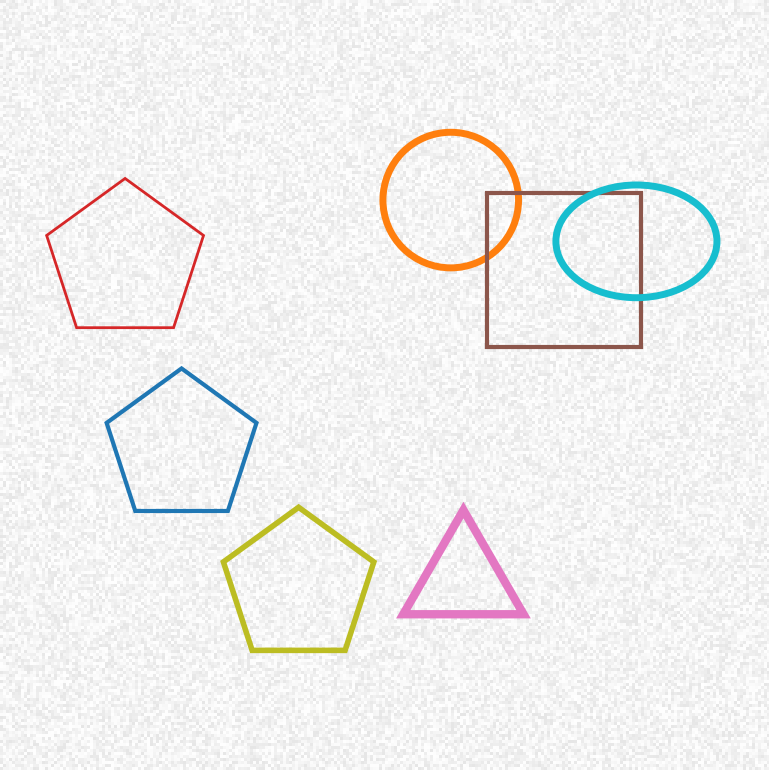[{"shape": "pentagon", "thickness": 1.5, "radius": 0.51, "center": [0.236, 0.419]}, {"shape": "circle", "thickness": 2.5, "radius": 0.44, "center": [0.585, 0.74]}, {"shape": "pentagon", "thickness": 1, "radius": 0.54, "center": [0.162, 0.661]}, {"shape": "square", "thickness": 1.5, "radius": 0.5, "center": [0.732, 0.649]}, {"shape": "triangle", "thickness": 3, "radius": 0.45, "center": [0.602, 0.247]}, {"shape": "pentagon", "thickness": 2, "radius": 0.51, "center": [0.388, 0.238]}, {"shape": "oval", "thickness": 2.5, "radius": 0.52, "center": [0.827, 0.687]}]